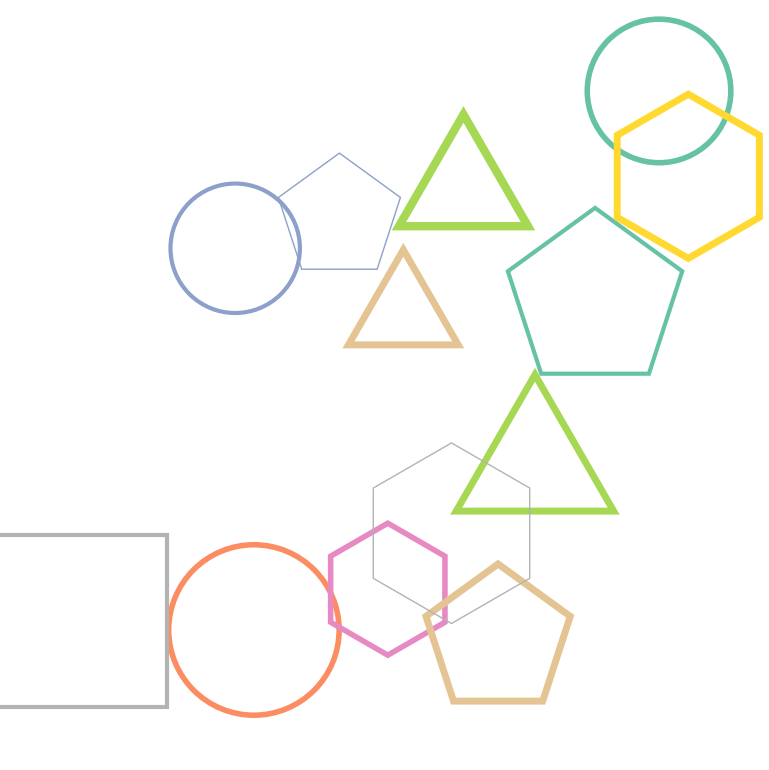[{"shape": "circle", "thickness": 2, "radius": 0.47, "center": [0.856, 0.882]}, {"shape": "pentagon", "thickness": 1.5, "radius": 0.6, "center": [0.773, 0.611]}, {"shape": "circle", "thickness": 2, "radius": 0.55, "center": [0.33, 0.182]}, {"shape": "circle", "thickness": 1.5, "radius": 0.42, "center": [0.305, 0.678]}, {"shape": "pentagon", "thickness": 0.5, "radius": 0.42, "center": [0.441, 0.718]}, {"shape": "hexagon", "thickness": 2, "radius": 0.43, "center": [0.504, 0.235]}, {"shape": "triangle", "thickness": 2.5, "radius": 0.59, "center": [0.695, 0.395]}, {"shape": "triangle", "thickness": 3, "radius": 0.48, "center": [0.602, 0.755]}, {"shape": "hexagon", "thickness": 2.5, "radius": 0.53, "center": [0.894, 0.771]}, {"shape": "pentagon", "thickness": 2.5, "radius": 0.49, "center": [0.647, 0.169]}, {"shape": "triangle", "thickness": 2.5, "radius": 0.41, "center": [0.524, 0.593]}, {"shape": "hexagon", "thickness": 0.5, "radius": 0.59, "center": [0.586, 0.308]}, {"shape": "square", "thickness": 1.5, "radius": 0.56, "center": [0.105, 0.193]}]